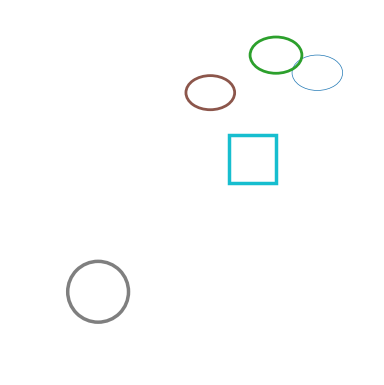[{"shape": "oval", "thickness": 0.5, "radius": 0.33, "center": [0.824, 0.811]}, {"shape": "oval", "thickness": 2, "radius": 0.34, "center": [0.717, 0.857]}, {"shape": "oval", "thickness": 2, "radius": 0.32, "center": [0.546, 0.759]}, {"shape": "circle", "thickness": 2.5, "radius": 0.39, "center": [0.255, 0.242]}, {"shape": "square", "thickness": 2.5, "radius": 0.31, "center": [0.656, 0.587]}]